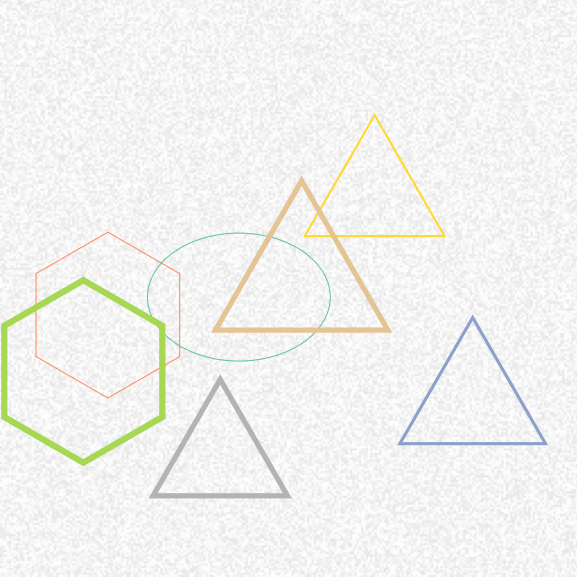[{"shape": "oval", "thickness": 0.5, "radius": 0.79, "center": [0.414, 0.485]}, {"shape": "hexagon", "thickness": 0.5, "radius": 0.72, "center": [0.187, 0.454]}, {"shape": "triangle", "thickness": 1.5, "radius": 0.73, "center": [0.819, 0.304]}, {"shape": "hexagon", "thickness": 3, "radius": 0.79, "center": [0.144, 0.356]}, {"shape": "triangle", "thickness": 1, "radius": 0.7, "center": [0.649, 0.66]}, {"shape": "triangle", "thickness": 2.5, "radius": 0.86, "center": [0.522, 0.514]}, {"shape": "triangle", "thickness": 2.5, "radius": 0.67, "center": [0.381, 0.208]}]